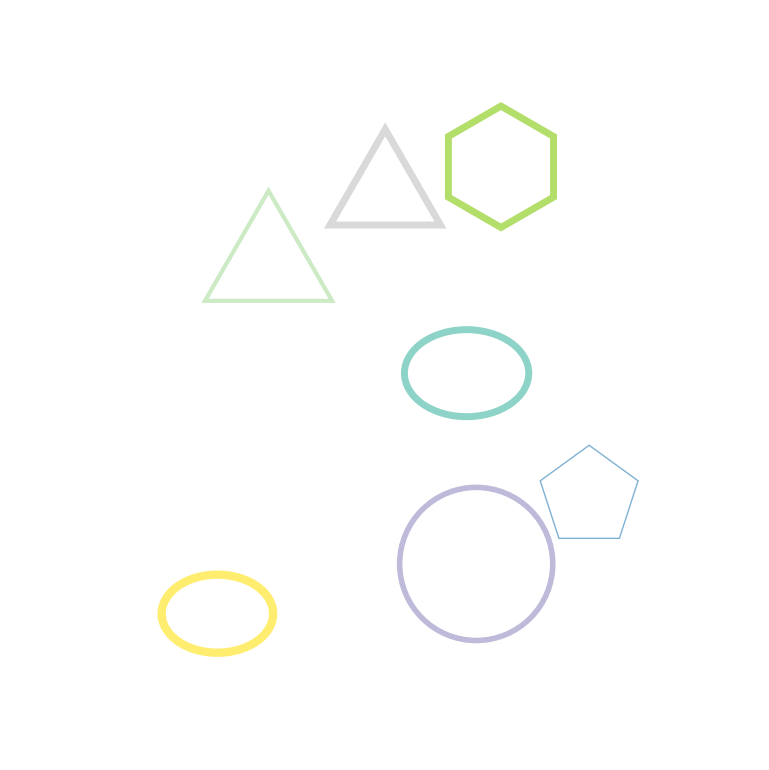[{"shape": "oval", "thickness": 2.5, "radius": 0.4, "center": [0.606, 0.515]}, {"shape": "circle", "thickness": 2, "radius": 0.5, "center": [0.618, 0.268]}, {"shape": "pentagon", "thickness": 0.5, "radius": 0.33, "center": [0.765, 0.355]}, {"shape": "hexagon", "thickness": 2.5, "radius": 0.39, "center": [0.651, 0.783]}, {"shape": "triangle", "thickness": 2.5, "radius": 0.41, "center": [0.5, 0.749]}, {"shape": "triangle", "thickness": 1.5, "radius": 0.48, "center": [0.349, 0.657]}, {"shape": "oval", "thickness": 3, "radius": 0.36, "center": [0.282, 0.203]}]